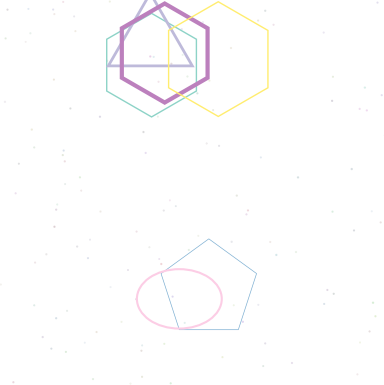[{"shape": "hexagon", "thickness": 1, "radius": 0.67, "center": [0.394, 0.831]}, {"shape": "triangle", "thickness": 2, "radius": 0.63, "center": [0.39, 0.892]}, {"shape": "pentagon", "thickness": 0.5, "radius": 0.65, "center": [0.542, 0.249]}, {"shape": "oval", "thickness": 1.5, "radius": 0.55, "center": [0.466, 0.224]}, {"shape": "hexagon", "thickness": 3, "radius": 0.64, "center": [0.428, 0.862]}, {"shape": "hexagon", "thickness": 1, "radius": 0.74, "center": [0.567, 0.846]}]